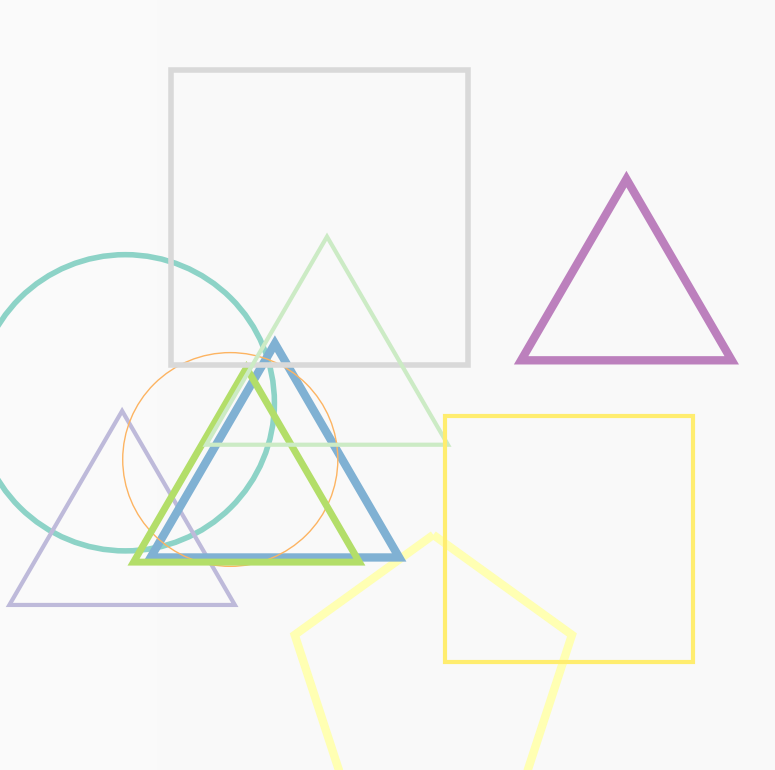[{"shape": "circle", "thickness": 2, "radius": 0.96, "center": [0.162, 0.477]}, {"shape": "pentagon", "thickness": 3, "radius": 0.94, "center": [0.559, 0.117]}, {"shape": "triangle", "thickness": 1.5, "radius": 0.84, "center": [0.158, 0.298]}, {"shape": "triangle", "thickness": 3, "radius": 0.93, "center": [0.355, 0.369]}, {"shape": "circle", "thickness": 0.5, "radius": 0.69, "center": [0.297, 0.403]}, {"shape": "triangle", "thickness": 2.5, "radius": 0.84, "center": [0.318, 0.354]}, {"shape": "square", "thickness": 2, "radius": 0.96, "center": [0.412, 0.718]}, {"shape": "triangle", "thickness": 3, "radius": 0.78, "center": [0.808, 0.611]}, {"shape": "triangle", "thickness": 1.5, "radius": 0.9, "center": [0.422, 0.513]}, {"shape": "square", "thickness": 1.5, "radius": 0.8, "center": [0.734, 0.3]}]